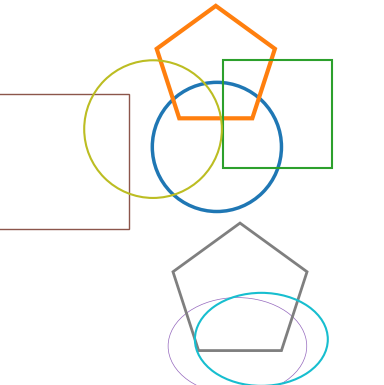[{"shape": "circle", "thickness": 2.5, "radius": 0.84, "center": [0.563, 0.618]}, {"shape": "pentagon", "thickness": 3, "radius": 0.81, "center": [0.56, 0.823]}, {"shape": "square", "thickness": 1.5, "radius": 0.7, "center": [0.721, 0.703]}, {"shape": "oval", "thickness": 0.5, "radius": 0.9, "center": [0.617, 0.101]}, {"shape": "square", "thickness": 1, "radius": 0.88, "center": [0.161, 0.581]}, {"shape": "pentagon", "thickness": 2, "radius": 0.92, "center": [0.623, 0.238]}, {"shape": "circle", "thickness": 1.5, "radius": 0.89, "center": [0.398, 0.665]}, {"shape": "oval", "thickness": 1.5, "radius": 0.86, "center": [0.679, 0.119]}]